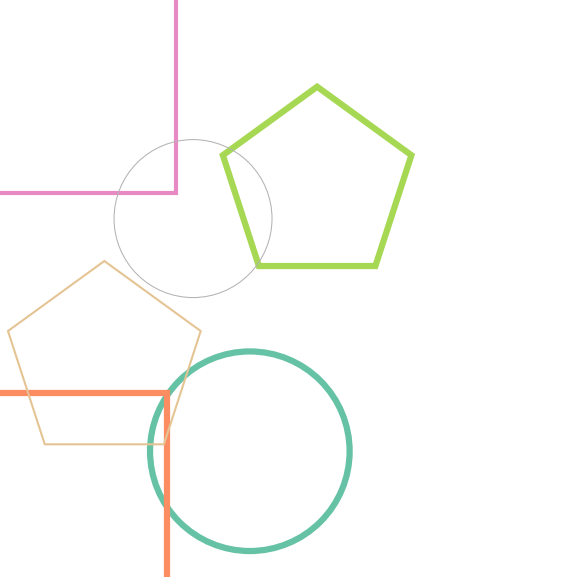[{"shape": "circle", "thickness": 3, "radius": 0.86, "center": [0.433, 0.218]}, {"shape": "square", "thickness": 3, "radius": 0.87, "center": [0.115, 0.145]}, {"shape": "square", "thickness": 2, "radius": 0.93, "center": [0.118, 0.852]}, {"shape": "pentagon", "thickness": 3, "radius": 0.86, "center": [0.549, 0.677]}, {"shape": "pentagon", "thickness": 1, "radius": 0.88, "center": [0.181, 0.372]}, {"shape": "circle", "thickness": 0.5, "radius": 0.68, "center": [0.334, 0.621]}]